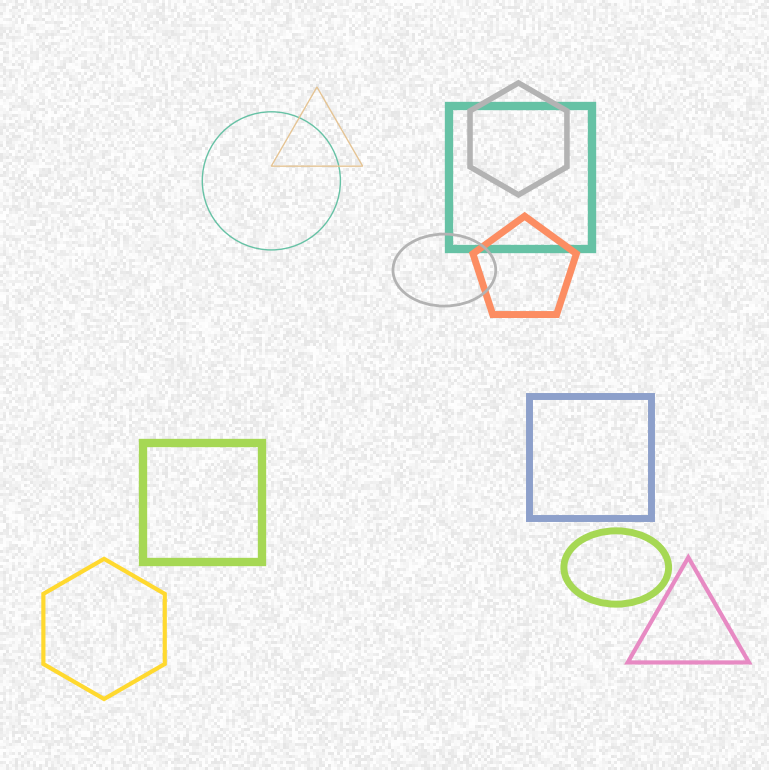[{"shape": "square", "thickness": 3, "radius": 0.47, "center": [0.676, 0.77]}, {"shape": "circle", "thickness": 0.5, "radius": 0.45, "center": [0.352, 0.765]}, {"shape": "pentagon", "thickness": 2.5, "radius": 0.35, "center": [0.681, 0.649]}, {"shape": "square", "thickness": 2.5, "radius": 0.4, "center": [0.767, 0.406]}, {"shape": "triangle", "thickness": 1.5, "radius": 0.45, "center": [0.894, 0.185]}, {"shape": "oval", "thickness": 2.5, "radius": 0.34, "center": [0.8, 0.263]}, {"shape": "square", "thickness": 3, "radius": 0.39, "center": [0.263, 0.347]}, {"shape": "hexagon", "thickness": 1.5, "radius": 0.46, "center": [0.135, 0.183]}, {"shape": "triangle", "thickness": 0.5, "radius": 0.34, "center": [0.412, 0.818]}, {"shape": "hexagon", "thickness": 2, "radius": 0.36, "center": [0.673, 0.82]}, {"shape": "oval", "thickness": 1, "radius": 0.33, "center": [0.577, 0.649]}]